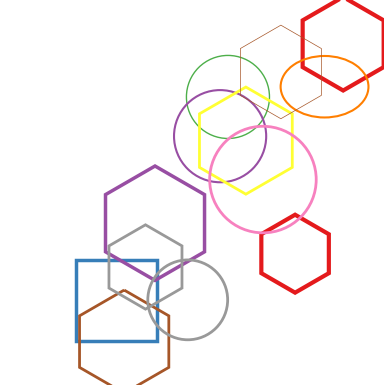[{"shape": "hexagon", "thickness": 3, "radius": 0.51, "center": [0.766, 0.341]}, {"shape": "hexagon", "thickness": 3, "radius": 0.61, "center": [0.891, 0.886]}, {"shape": "square", "thickness": 2.5, "radius": 0.52, "center": [0.303, 0.219]}, {"shape": "circle", "thickness": 1, "radius": 0.54, "center": [0.592, 0.748]}, {"shape": "hexagon", "thickness": 2.5, "radius": 0.74, "center": [0.403, 0.42]}, {"shape": "circle", "thickness": 1.5, "radius": 0.6, "center": [0.572, 0.646]}, {"shape": "oval", "thickness": 1.5, "radius": 0.57, "center": [0.843, 0.775]}, {"shape": "hexagon", "thickness": 2, "radius": 0.7, "center": [0.639, 0.635]}, {"shape": "hexagon", "thickness": 2, "radius": 0.67, "center": [0.323, 0.113]}, {"shape": "hexagon", "thickness": 0.5, "radius": 0.61, "center": [0.73, 0.813]}, {"shape": "circle", "thickness": 2, "radius": 0.69, "center": [0.683, 0.534]}, {"shape": "circle", "thickness": 2, "radius": 0.52, "center": [0.488, 0.221]}, {"shape": "hexagon", "thickness": 2, "radius": 0.55, "center": [0.378, 0.307]}]